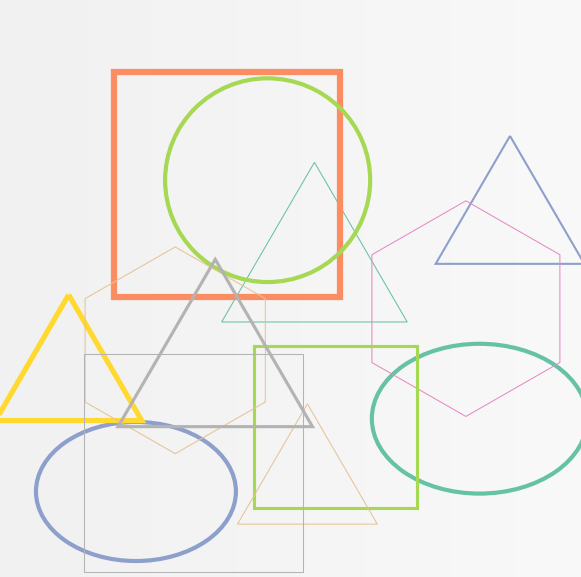[{"shape": "oval", "thickness": 2, "radius": 0.93, "center": [0.825, 0.274]}, {"shape": "triangle", "thickness": 0.5, "radius": 0.92, "center": [0.541, 0.534]}, {"shape": "square", "thickness": 3, "radius": 0.98, "center": [0.391, 0.68]}, {"shape": "oval", "thickness": 2, "radius": 0.86, "center": [0.234, 0.148]}, {"shape": "triangle", "thickness": 1, "radius": 0.74, "center": [0.877, 0.616]}, {"shape": "hexagon", "thickness": 0.5, "radius": 0.93, "center": [0.802, 0.465]}, {"shape": "square", "thickness": 1.5, "radius": 0.7, "center": [0.577, 0.26]}, {"shape": "circle", "thickness": 2, "radius": 0.88, "center": [0.46, 0.687]}, {"shape": "triangle", "thickness": 2.5, "radius": 0.73, "center": [0.118, 0.344]}, {"shape": "hexagon", "thickness": 0.5, "radius": 0.89, "center": [0.301, 0.393]}, {"shape": "triangle", "thickness": 0.5, "radius": 0.69, "center": [0.529, 0.161]}, {"shape": "square", "thickness": 0.5, "radius": 0.94, "center": [0.332, 0.197]}, {"shape": "triangle", "thickness": 1.5, "radius": 0.97, "center": [0.37, 0.357]}]